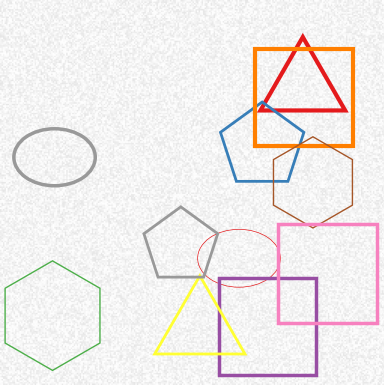[{"shape": "triangle", "thickness": 3, "radius": 0.64, "center": [0.787, 0.777]}, {"shape": "oval", "thickness": 0.5, "radius": 0.54, "center": [0.621, 0.329]}, {"shape": "pentagon", "thickness": 2, "radius": 0.57, "center": [0.681, 0.621]}, {"shape": "hexagon", "thickness": 1, "radius": 0.71, "center": [0.136, 0.18]}, {"shape": "square", "thickness": 2.5, "radius": 0.63, "center": [0.695, 0.152]}, {"shape": "square", "thickness": 3, "radius": 0.63, "center": [0.789, 0.747]}, {"shape": "triangle", "thickness": 2, "radius": 0.68, "center": [0.519, 0.148]}, {"shape": "hexagon", "thickness": 1, "radius": 0.59, "center": [0.813, 0.526]}, {"shape": "square", "thickness": 2.5, "radius": 0.64, "center": [0.85, 0.29]}, {"shape": "oval", "thickness": 2.5, "radius": 0.53, "center": [0.142, 0.592]}, {"shape": "pentagon", "thickness": 2, "radius": 0.5, "center": [0.47, 0.362]}]